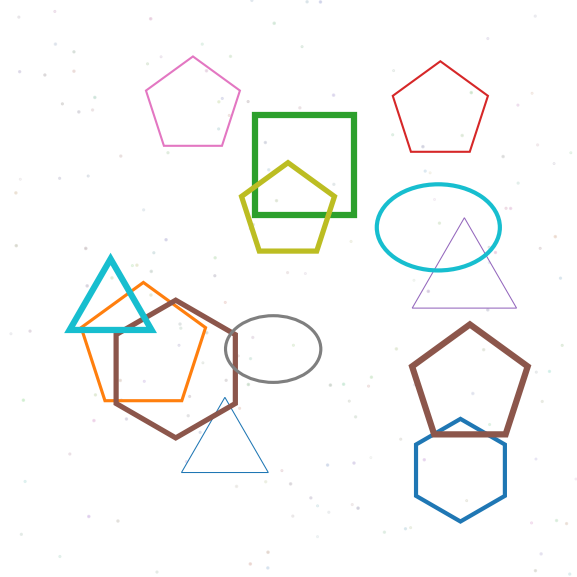[{"shape": "hexagon", "thickness": 2, "radius": 0.44, "center": [0.797, 0.185]}, {"shape": "triangle", "thickness": 0.5, "radius": 0.43, "center": [0.389, 0.224]}, {"shape": "pentagon", "thickness": 1.5, "radius": 0.57, "center": [0.248, 0.397]}, {"shape": "square", "thickness": 3, "radius": 0.43, "center": [0.527, 0.713]}, {"shape": "pentagon", "thickness": 1, "radius": 0.43, "center": [0.763, 0.806]}, {"shape": "triangle", "thickness": 0.5, "radius": 0.52, "center": [0.804, 0.518]}, {"shape": "hexagon", "thickness": 2.5, "radius": 0.6, "center": [0.304, 0.36]}, {"shape": "pentagon", "thickness": 3, "radius": 0.53, "center": [0.814, 0.332]}, {"shape": "pentagon", "thickness": 1, "radius": 0.43, "center": [0.334, 0.816]}, {"shape": "oval", "thickness": 1.5, "radius": 0.41, "center": [0.473, 0.395]}, {"shape": "pentagon", "thickness": 2.5, "radius": 0.42, "center": [0.499, 0.633]}, {"shape": "triangle", "thickness": 3, "radius": 0.41, "center": [0.191, 0.469]}, {"shape": "oval", "thickness": 2, "radius": 0.53, "center": [0.759, 0.605]}]